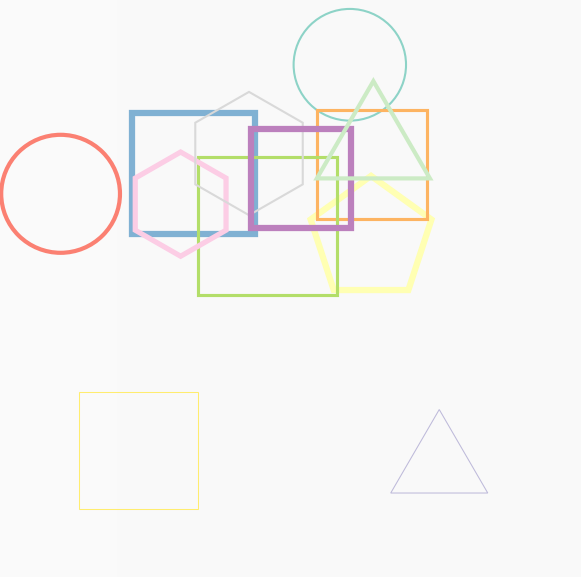[{"shape": "circle", "thickness": 1, "radius": 0.48, "center": [0.602, 0.887]}, {"shape": "pentagon", "thickness": 3, "radius": 0.55, "center": [0.638, 0.585]}, {"shape": "triangle", "thickness": 0.5, "radius": 0.48, "center": [0.756, 0.194]}, {"shape": "circle", "thickness": 2, "radius": 0.51, "center": [0.104, 0.664]}, {"shape": "square", "thickness": 3, "radius": 0.53, "center": [0.333, 0.699]}, {"shape": "square", "thickness": 1.5, "radius": 0.47, "center": [0.64, 0.714]}, {"shape": "square", "thickness": 1.5, "radius": 0.6, "center": [0.461, 0.608]}, {"shape": "hexagon", "thickness": 2.5, "radius": 0.45, "center": [0.311, 0.646]}, {"shape": "hexagon", "thickness": 1, "radius": 0.53, "center": [0.428, 0.733]}, {"shape": "square", "thickness": 3, "radius": 0.43, "center": [0.518, 0.689]}, {"shape": "triangle", "thickness": 2, "radius": 0.56, "center": [0.642, 0.746]}, {"shape": "square", "thickness": 0.5, "radius": 0.51, "center": [0.238, 0.219]}]